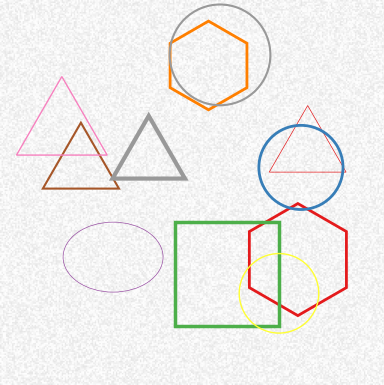[{"shape": "hexagon", "thickness": 2, "radius": 0.73, "center": [0.774, 0.326]}, {"shape": "triangle", "thickness": 0.5, "radius": 0.58, "center": [0.799, 0.611]}, {"shape": "circle", "thickness": 2, "radius": 0.55, "center": [0.782, 0.565]}, {"shape": "square", "thickness": 2.5, "radius": 0.67, "center": [0.59, 0.289]}, {"shape": "oval", "thickness": 0.5, "radius": 0.65, "center": [0.294, 0.332]}, {"shape": "hexagon", "thickness": 2, "radius": 0.58, "center": [0.542, 0.83]}, {"shape": "circle", "thickness": 1, "radius": 0.52, "center": [0.725, 0.238]}, {"shape": "triangle", "thickness": 1.5, "radius": 0.57, "center": [0.21, 0.567]}, {"shape": "triangle", "thickness": 1, "radius": 0.68, "center": [0.161, 0.665]}, {"shape": "circle", "thickness": 1.5, "radius": 0.65, "center": [0.571, 0.857]}, {"shape": "triangle", "thickness": 3, "radius": 0.54, "center": [0.386, 0.59]}]